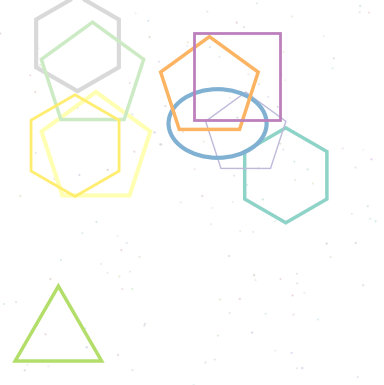[{"shape": "hexagon", "thickness": 2.5, "radius": 0.62, "center": [0.742, 0.545]}, {"shape": "pentagon", "thickness": 3, "radius": 0.74, "center": [0.249, 0.613]}, {"shape": "pentagon", "thickness": 1, "radius": 0.55, "center": [0.638, 0.651]}, {"shape": "oval", "thickness": 3, "radius": 0.64, "center": [0.565, 0.679]}, {"shape": "pentagon", "thickness": 2.5, "radius": 0.67, "center": [0.544, 0.772]}, {"shape": "triangle", "thickness": 2.5, "radius": 0.65, "center": [0.152, 0.127]}, {"shape": "hexagon", "thickness": 3, "radius": 0.62, "center": [0.201, 0.887]}, {"shape": "square", "thickness": 2, "radius": 0.56, "center": [0.616, 0.801]}, {"shape": "pentagon", "thickness": 2.5, "radius": 0.7, "center": [0.24, 0.803]}, {"shape": "hexagon", "thickness": 2, "radius": 0.66, "center": [0.195, 0.622]}]